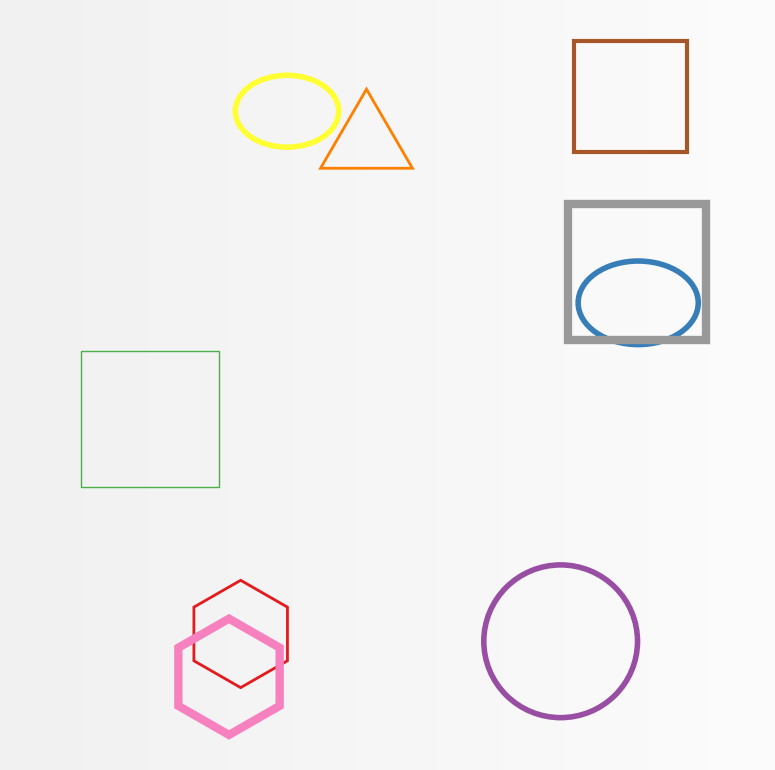[{"shape": "hexagon", "thickness": 1, "radius": 0.35, "center": [0.311, 0.177]}, {"shape": "oval", "thickness": 2, "radius": 0.39, "center": [0.823, 0.607]}, {"shape": "square", "thickness": 0.5, "radius": 0.44, "center": [0.193, 0.456]}, {"shape": "circle", "thickness": 2, "radius": 0.5, "center": [0.723, 0.167]}, {"shape": "triangle", "thickness": 1, "radius": 0.34, "center": [0.473, 0.816]}, {"shape": "oval", "thickness": 2, "radius": 0.33, "center": [0.37, 0.856]}, {"shape": "square", "thickness": 1.5, "radius": 0.36, "center": [0.814, 0.875]}, {"shape": "hexagon", "thickness": 3, "radius": 0.38, "center": [0.295, 0.121]}, {"shape": "square", "thickness": 3, "radius": 0.44, "center": [0.822, 0.647]}]